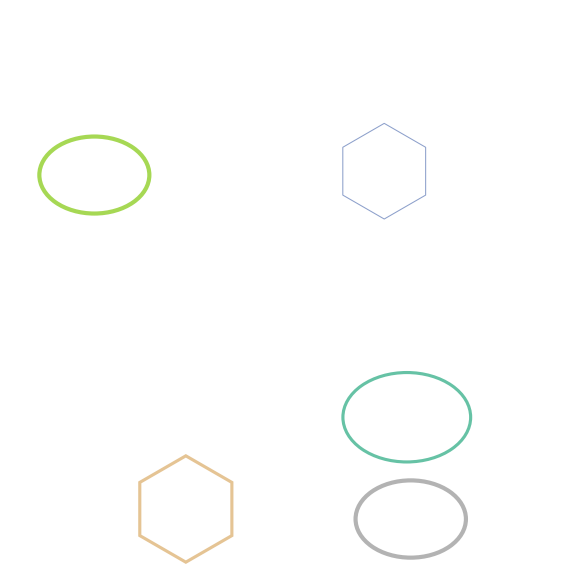[{"shape": "oval", "thickness": 1.5, "radius": 0.55, "center": [0.704, 0.277]}, {"shape": "hexagon", "thickness": 0.5, "radius": 0.41, "center": [0.665, 0.703]}, {"shape": "oval", "thickness": 2, "radius": 0.48, "center": [0.163, 0.696]}, {"shape": "hexagon", "thickness": 1.5, "radius": 0.46, "center": [0.322, 0.118]}, {"shape": "oval", "thickness": 2, "radius": 0.48, "center": [0.711, 0.1]}]